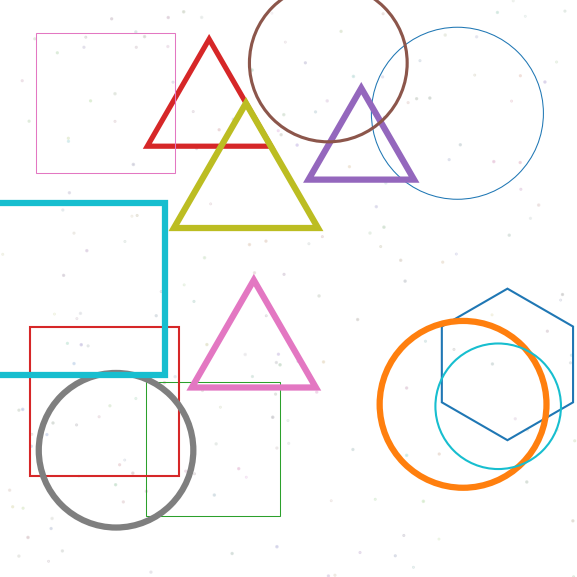[{"shape": "hexagon", "thickness": 1, "radius": 0.66, "center": [0.879, 0.368]}, {"shape": "circle", "thickness": 0.5, "radius": 0.74, "center": [0.792, 0.803]}, {"shape": "circle", "thickness": 3, "radius": 0.72, "center": [0.802, 0.299]}, {"shape": "square", "thickness": 0.5, "radius": 0.58, "center": [0.369, 0.222]}, {"shape": "square", "thickness": 1, "radius": 0.65, "center": [0.18, 0.304]}, {"shape": "triangle", "thickness": 2.5, "radius": 0.62, "center": [0.362, 0.808]}, {"shape": "triangle", "thickness": 3, "radius": 0.53, "center": [0.626, 0.741]}, {"shape": "circle", "thickness": 1.5, "radius": 0.68, "center": [0.568, 0.89]}, {"shape": "triangle", "thickness": 3, "radius": 0.62, "center": [0.44, 0.39]}, {"shape": "square", "thickness": 0.5, "radius": 0.6, "center": [0.183, 0.821]}, {"shape": "circle", "thickness": 3, "radius": 0.67, "center": [0.201, 0.219]}, {"shape": "triangle", "thickness": 3, "radius": 0.72, "center": [0.426, 0.676]}, {"shape": "square", "thickness": 3, "radius": 0.74, "center": [0.138, 0.498]}, {"shape": "circle", "thickness": 1, "radius": 0.54, "center": [0.863, 0.296]}]